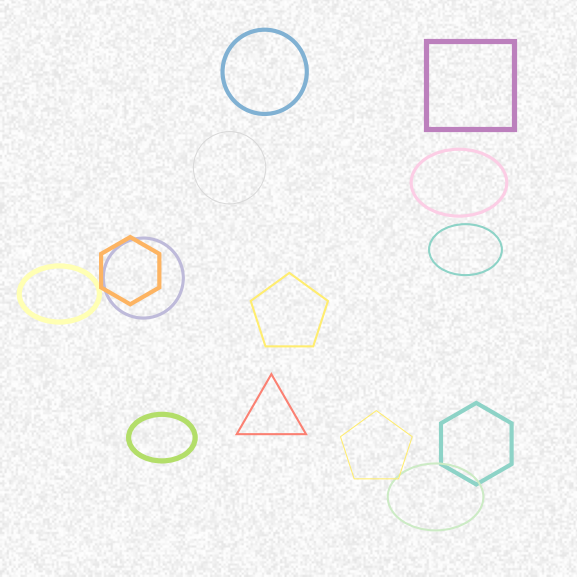[{"shape": "oval", "thickness": 1, "radius": 0.32, "center": [0.806, 0.567]}, {"shape": "hexagon", "thickness": 2, "radius": 0.35, "center": [0.825, 0.231]}, {"shape": "oval", "thickness": 2.5, "radius": 0.35, "center": [0.103, 0.49]}, {"shape": "circle", "thickness": 1.5, "radius": 0.35, "center": [0.248, 0.518]}, {"shape": "triangle", "thickness": 1, "radius": 0.35, "center": [0.47, 0.282]}, {"shape": "circle", "thickness": 2, "radius": 0.36, "center": [0.458, 0.875]}, {"shape": "hexagon", "thickness": 2, "radius": 0.29, "center": [0.225, 0.53]}, {"shape": "oval", "thickness": 2.5, "radius": 0.29, "center": [0.28, 0.241]}, {"shape": "oval", "thickness": 1.5, "radius": 0.41, "center": [0.795, 0.683]}, {"shape": "circle", "thickness": 0.5, "radius": 0.31, "center": [0.398, 0.709]}, {"shape": "square", "thickness": 2.5, "radius": 0.38, "center": [0.813, 0.852]}, {"shape": "oval", "thickness": 1, "radius": 0.41, "center": [0.754, 0.139]}, {"shape": "pentagon", "thickness": 1, "radius": 0.35, "center": [0.501, 0.456]}, {"shape": "pentagon", "thickness": 0.5, "radius": 0.33, "center": [0.652, 0.223]}]